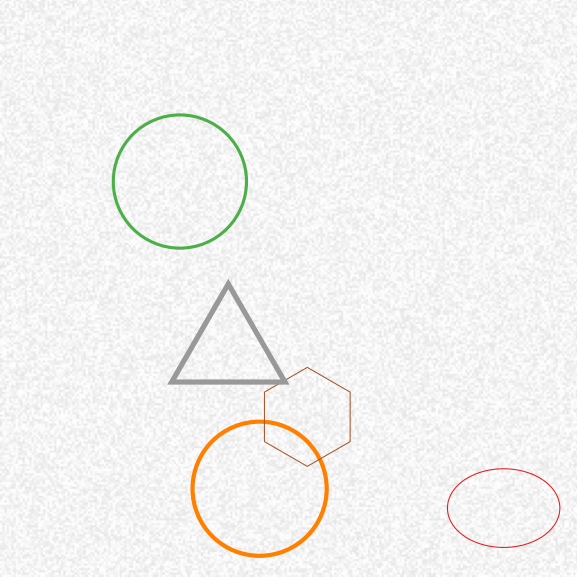[{"shape": "oval", "thickness": 0.5, "radius": 0.49, "center": [0.872, 0.119]}, {"shape": "circle", "thickness": 1.5, "radius": 0.58, "center": [0.312, 0.685]}, {"shape": "circle", "thickness": 2, "radius": 0.58, "center": [0.45, 0.153]}, {"shape": "hexagon", "thickness": 0.5, "radius": 0.43, "center": [0.532, 0.277]}, {"shape": "triangle", "thickness": 2.5, "radius": 0.57, "center": [0.395, 0.394]}]